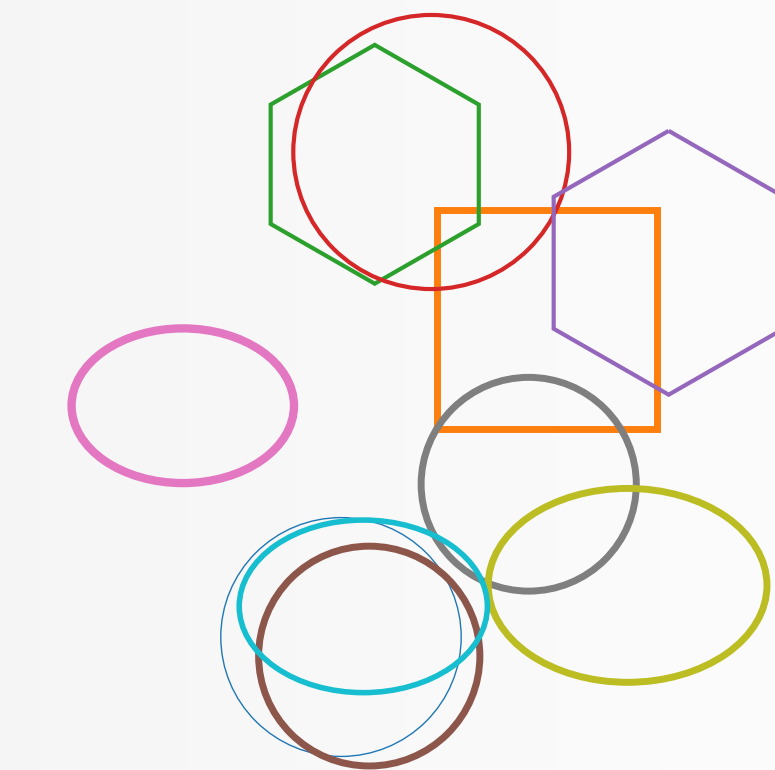[{"shape": "circle", "thickness": 0.5, "radius": 0.78, "center": [0.44, 0.173]}, {"shape": "square", "thickness": 2.5, "radius": 0.71, "center": [0.706, 0.585]}, {"shape": "hexagon", "thickness": 1.5, "radius": 0.78, "center": [0.484, 0.787]}, {"shape": "circle", "thickness": 1.5, "radius": 0.89, "center": [0.556, 0.803]}, {"shape": "hexagon", "thickness": 1.5, "radius": 0.86, "center": [0.863, 0.659]}, {"shape": "circle", "thickness": 2.5, "radius": 0.71, "center": [0.476, 0.148]}, {"shape": "oval", "thickness": 3, "radius": 0.72, "center": [0.236, 0.473]}, {"shape": "circle", "thickness": 2.5, "radius": 0.69, "center": [0.682, 0.371]}, {"shape": "oval", "thickness": 2.5, "radius": 0.9, "center": [0.81, 0.24]}, {"shape": "oval", "thickness": 2, "radius": 0.8, "center": [0.469, 0.213]}]